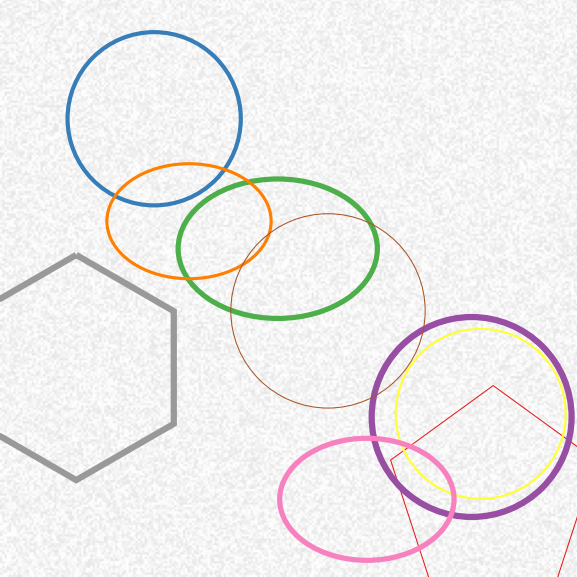[{"shape": "pentagon", "thickness": 0.5, "radius": 0.93, "center": [0.854, 0.145]}, {"shape": "circle", "thickness": 2, "radius": 0.75, "center": [0.267, 0.793]}, {"shape": "oval", "thickness": 2.5, "radius": 0.86, "center": [0.481, 0.568]}, {"shape": "circle", "thickness": 3, "radius": 0.87, "center": [0.817, 0.277]}, {"shape": "oval", "thickness": 1.5, "radius": 0.71, "center": [0.327, 0.616]}, {"shape": "circle", "thickness": 1, "radius": 0.74, "center": [0.832, 0.283]}, {"shape": "circle", "thickness": 0.5, "radius": 0.84, "center": [0.568, 0.461]}, {"shape": "oval", "thickness": 2.5, "radius": 0.75, "center": [0.635, 0.135]}, {"shape": "hexagon", "thickness": 3, "radius": 0.97, "center": [0.132, 0.363]}]